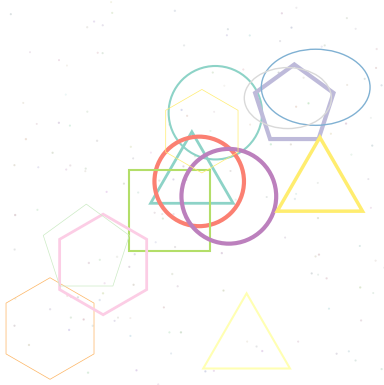[{"shape": "triangle", "thickness": 2, "radius": 0.62, "center": [0.498, 0.534]}, {"shape": "circle", "thickness": 1.5, "radius": 0.61, "center": [0.559, 0.707]}, {"shape": "triangle", "thickness": 1.5, "radius": 0.65, "center": [0.641, 0.108]}, {"shape": "pentagon", "thickness": 3, "radius": 0.54, "center": [0.764, 0.726]}, {"shape": "circle", "thickness": 3, "radius": 0.58, "center": [0.517, 0.529]}, {"shape": "oval", "thickness": 1, "radius": 0.71, "center": [0.82, 0.773]}, {"shape": "hexagon", "thickness": 0.5, "radius": 0.66, "center": [0.13, 0.147]}, {"shape": "square", "thickness": 1.5, "radius": 0.53, "center": [0.441, 0.454]}, {"shape": "hexagon", "thickness": 2, "radius": 0.65, "center": [0.268, 0.313]}, {"shape": "oval", "thickness": 1, "radius": 0.57, "center": [0.748, 0.745]}, {"shape": "circle", "thickness": 3, "radius": 0.62, "center": [0.594, 0.49]}, {"shape": "pentagon", "thickness": 0.5, "radius": 0.59, "center": [0.224, 0.352]}, {"shape": "triangle", "thickness": 2.5, "radius": 0.64, "center": [0.831, 0.515]}, {"shape": "hexagon", "thickness": 0.5, "radius": 0.54, "center": [0.524, 0.659]}]